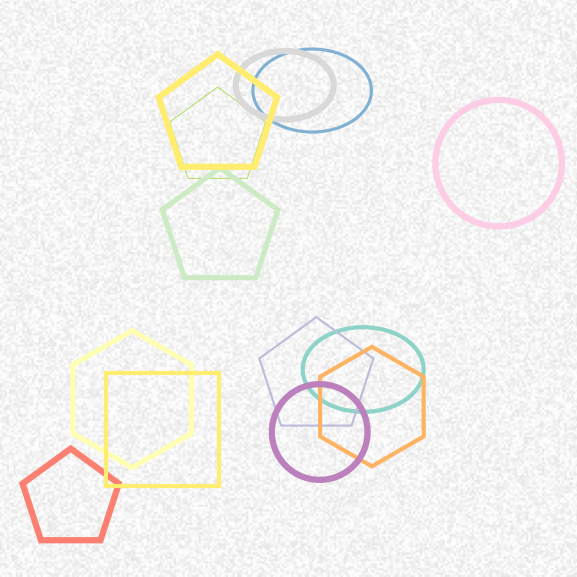[{"shape": "oval", "thickness": 2, "radius": 0.52, "center": [0.629, 0.359]}, {"shape": "hexagon", "thickness": 2.5, "radius": 0.59, "center": [0.229, 0.308]}, {"shape": "pentagon", "thickness": 1, "radius": 0.52, "center": [0.548, 0.346]}, {"shape": "pentagon", "thickness": 3, "radius": 0.44, "center": [0.122, 0.135]}, {"shape": "oval", "thickness": 1.5, "radius": 0.51, "center": [0.541, 0.842]}, {"shape": "hexagon", "thickness": 2, "radius": 0.52, "center": [0.644, 0.295]}, {"shape": "pentagon", "thickness": 0.5, "radius": 0.44, "center": [0.377, 0.761]}, {"shape": "circle", "thickness": 3, "radius": 0.55, "center": [0.863, 0.717]}, {"shape": "oval", "thickness": 3, "radius": 0.42, "center": [0.493, 0.852]}, {"shape": "circle", "thickness": 3, "radius": 0.41, "center": [0.554, 0.251]}, {"shape": "pentagon", "thickness": 2.5, "radius": 0.53, "center": [0.381, 0.603]}, {"shape": "square", "thickness": 2, "radius": 0.49, "center": [0.281, 0.256]}, {"shape": "pentagon", "thickness": 3, "radius": 0.54, "center": [0.377, 0.797]}]